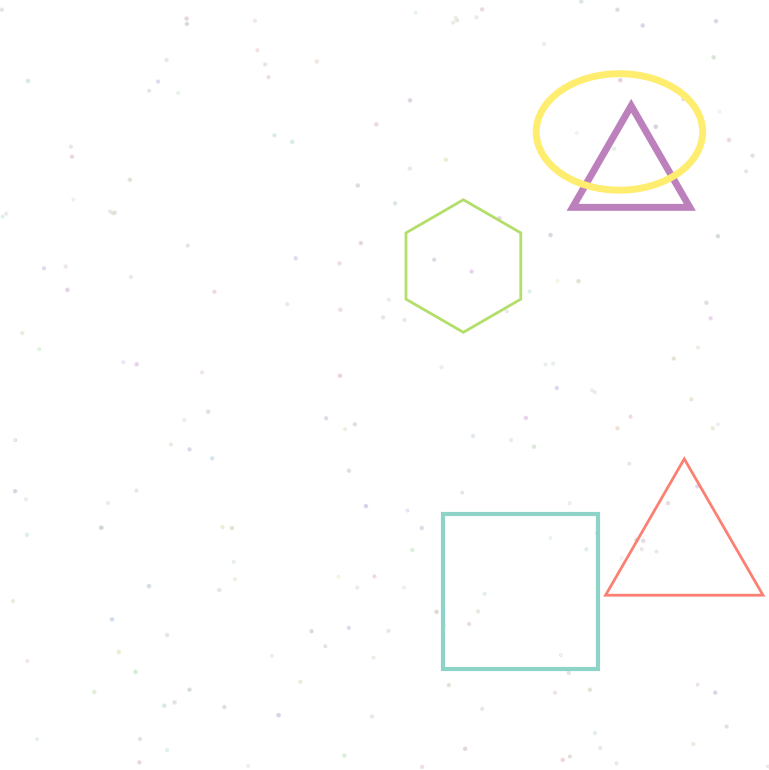[{"shape": "square", "thickness": 1.5, "radius": 0.5, "center": [0.676, 0.232]}, {"shape": "triangle", "thickness": 1, "radius": 0.59, "center": [0.889, 0.286]}, {"shape": "hexagon", "thickness": 1, "radius": 0.43, "center": [0.602, 0.655]}, {"shape": "triangle", "thickness": 2.5, "radius": 0.44, "center": [0.82, 0.775]}, {"shape": "oval", "thickness": 2.5, "radius": 0.54, "center": [0.804, 0.829]}]